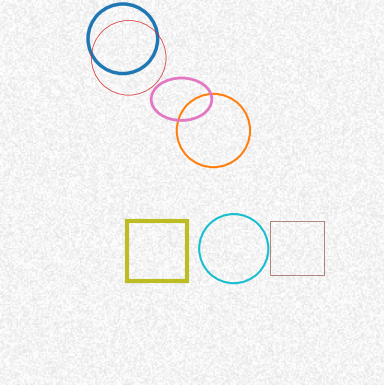[{"shape": "circle", "thickness": 2.5, "radius": 0.45, "center": [0.319, 0.899]}, {"shape": "circle", "thickness": 1.5, "radius": 0.48, "center": [0.554, 0.661]}, {"shape": "circle", "thickness": 0.5, "radius": 0.49, "center": [0.334, 0.85]}, {"shape": "square", "thickness": 0.5, "radius": 0.35, "center": [0.771, 0.356]}, {"shape": "oval", "thickness": 2, "radius": 0.39, "center": [0.471, 0.742]}, {"shape": "square", "thickness": 3, "radius": 0.39, "center": [0.407, 0.348]}, {"shape": "circle", "thickness": 1.5, "radius": 0.45, "center": [0.607, 0.354]}]